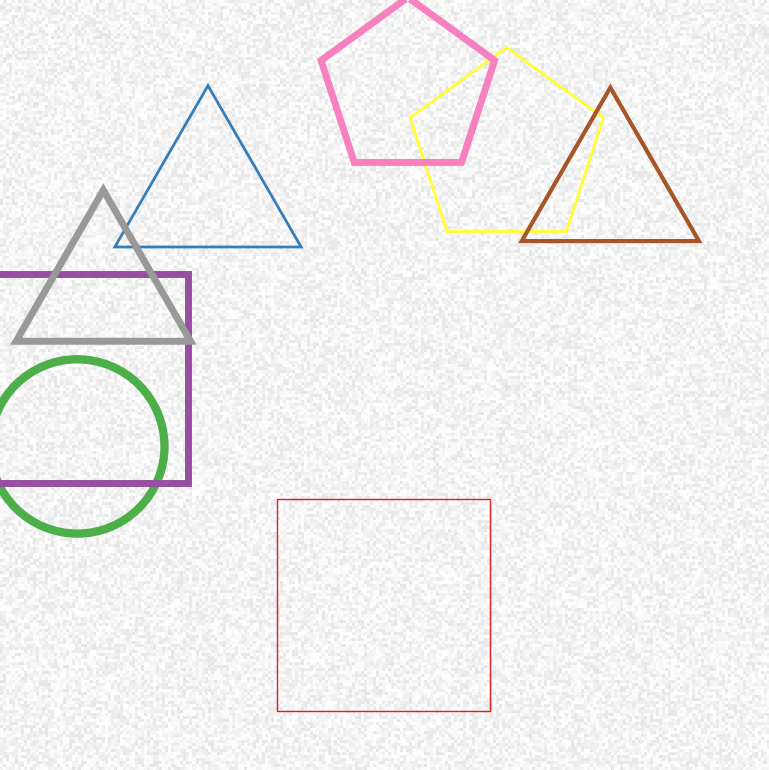[{"shape": "square", "thickness": 0.5, "radius": 0.69, "center": [0.498, 0.214]}, {"shape": "triangle", "thickness": 1, "radius": 0.7, "center": [0.27, 0.749]}, {"shape": "circle", "thickness": 3, "radius": 0.57, "center": [0.1, 0.42]}, {"shape": "square", "thickness": 2.5, "radius": 0.68, "center": [0.108, 0.508]}, {"shape": "pentagon", "thickness": 1, "radius": 0.66, "center": [0.658, 0.806]}, {"shape": "triangle", "thickness": 1.5, "radius": 0.66, "center": [0.793, 0.753]}, {"shape": "pentagon", "thickness": 2.5, "radius": 0.59, "center": [0.53, 0.885]}, {"shape": "triangle", "thickness": 2.5, "radius": 0.65, "center": [0.134, 0.622]}]